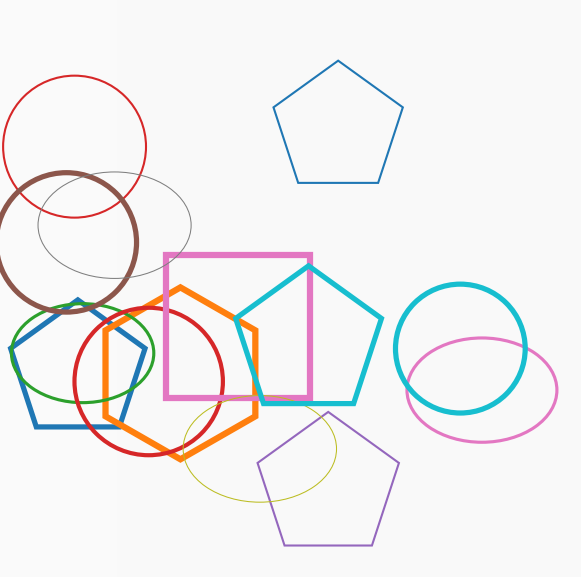[{"shape": "pentagon", "thickness": 2.5, "radius": 0.61, "center": [0.134, 0.358]}, {"shape": "pentagon", "thickness": 1, "radius": 0.58, "center": [0.582, 0.777]}, {"shape": "hexagon", "thickness": 3, "radius": 0.74, "center": [0.31, 0.353]}, {"shape": "oval", "thickness": 1.5, "radius": 0.61, "center": [0.142, 0.388]}, {"shape": "circle", "thickness": 1, "radius": 0.61, "center": [0.128, 0.745]}, {"shape": "circle", "thickness": 2, "radius": 0.64, "center": [0.256, 0.339]}, {"shape": "pentagon", "thickness": 1, "radius": 0.64, "center": [0.565, 0.158]}, {"shape": "circle", "thickness": 2.5, "radius": 0.6, "center": [0.114, 0.579]}, {"shape": "oval", "thickness": 1.5, "radius": 0.64, "center": [0.829, 0.324]}, {"shape": "square", "thickness": 3, "radius": 0.62, "center": [0.41, 0.433]}, {"shape": "oval", "thickness": 0.5, "radius": 0.66, "center": [0.197, 0.609]}, {"shape": "oval", "thickness": 0.5, "radius": 0.66, "center": [0.447, 0.222]}, {"shape": "pentagon", "thickness": 2.5, "radius": 0.66, "center": [0.531, 0.407]}, {"shape": "circle", "thickness": 2.5, "radius": 0.56, "center": [0.792, 0.396]}]